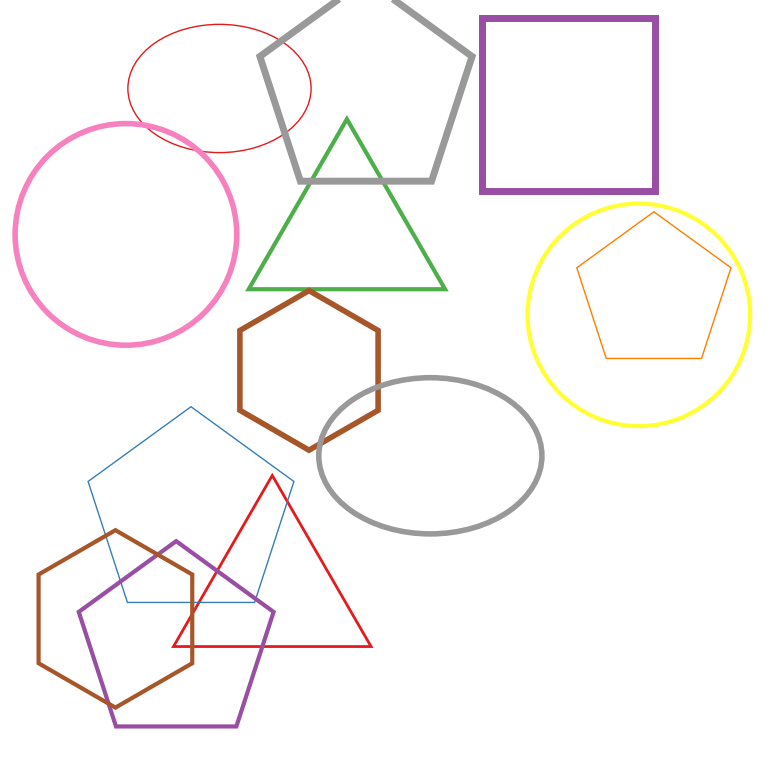[{"shape": "triangle", "thickness": 1, "radius": 0.74, "center": [0.354, 0.234]}, {"shape": "oval", "thickness": 0.5, "radius": 0.59, "center": [0.285, 0.885]}, {"shape": "pentagon", "thickness": 0.5, "radius": 0.7, "center": [0.248, 0.331]}, {"shape": "triangle", "thickness": 1.5, "radius": 0.74, "center": [0.45, 0.698]}, {"shape": "pentagon", "thickness": 1.5, "radius": 0.67, "center": [0.229, 0.164]}, {"shape": "square", "thickness": 2.5, "radius": 0.56, "center": [0.738, 0.865]}, {"shape": "pentagon", "thickness": 0.5, "radius": 0.53, "center": [0.849, 0.62]}, {"shape": "circle", "thickness": 1.5, "radius": 0.72, "center": [0.83, 0.591]}, {"shape": "hexagon", "thickness": 1.5, "radius": 0.58, "center": [0.15, 0.196]}, {"shape": "hexagon", "thickness": 2, "radius": 0.52, "center": [0.401, 0.519]}, {"shape": "circle", "thickness": 2, "radius": 0.72, "center": [0.164, 0.696]}, {"shape": "oval", "thickness": 2, "radius": 0.72, "center": [0.559, 0.408]}, {"shape": "pentagon", "thickness": 2.5, "radius": 0.72, "center": [0.475, 0.882]}]